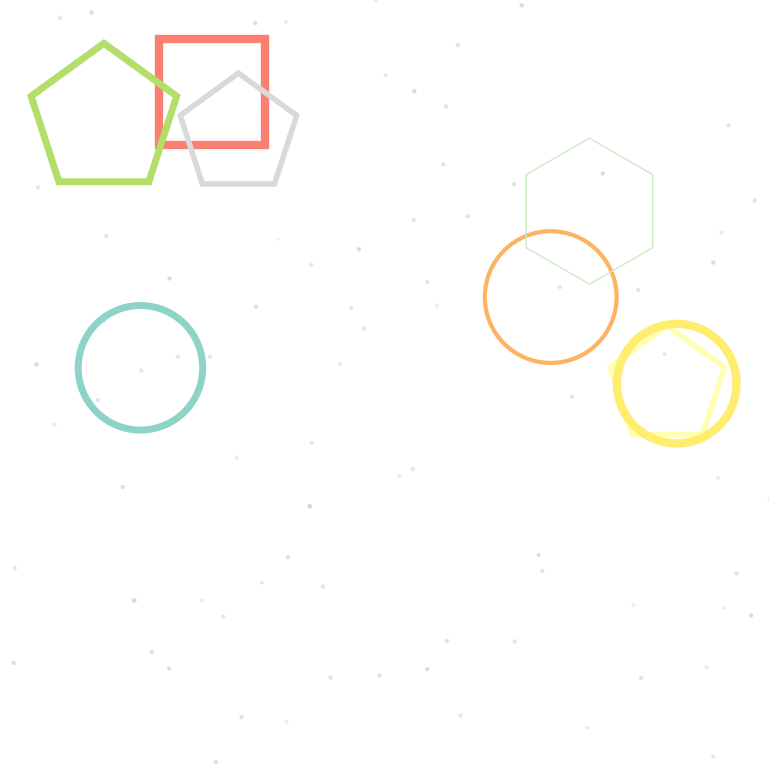[{"shape": "circle", "thickness": 2.5, "radius": 0.4, "center": [0.182, 0.522]}, {"shape": "pentagon", "thickness": 2, "radius": 0.39, "center": [0.866, 0.499]}, {"shape": "square", "thickness": 3, "radius": 0.35, "center": [0.276, 0.88]}, {"shape": "circle", "thickness": 1.5, "radius": 0.43, "center": [0.715, 0.614]}, {"shape": "pentagon", "thickness": 2.5, "radius": 0.5, "center": [0.135, 0.844]}, {"shape": "pentagon", "thickness": 2, "radius": 0.4, "center": [0.31, 0.825]}, {"shape": "hexagon", "thickness": 0.5, "radius": 0.47, "center": [0.765, 0.726]}, {"shape": "circle", "thickness": 3, "radius": 0.39, "center": [0.879, 0.502]}]